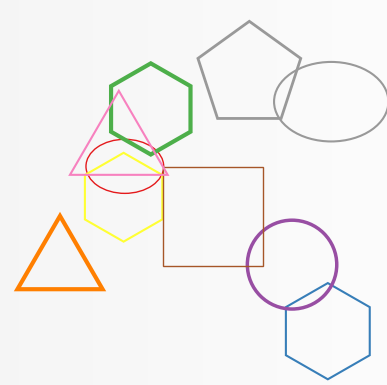[{"shape": "oval", "thickness": 1, "radius": 0.5, "center": [0.322, 0.568]}, {"shape": "hexagon", "thickness": 1.5, "radius": 0.62, "center": [0.846, 0.14]}, {"shape": "hexagon", "thickness": 3, "radius": 0.59, "center": [0.389, 0.717]}, {"shape": "circle", "thickness": 2.5, "radius": 0.58, "center": [0.754, 0.313]}, {"shape": "triangle", "thickness": 3, "radius": 0.63, "center": [0.155, 0.312]}, {"shape": "hexagon", "thickness": 1.5, "radius": 0.58, "center": [0.319, 0.488]}, {"shape": "square", "thickness": 1, "radius": 0.64, "center": [0.549, 0.437]}, {"shape": "triangle", "thickness": 1.5, "radius": 0.73, "center": [0.307, 0.619]}, {"shape": "pentagon", "thickness": 2, "radius": 0.7, "center": [0.643, 0.805]}, {"shape": "oval", "thickness": 1.5, "radius": 0.74, "center": [0.855, 0.736]}]